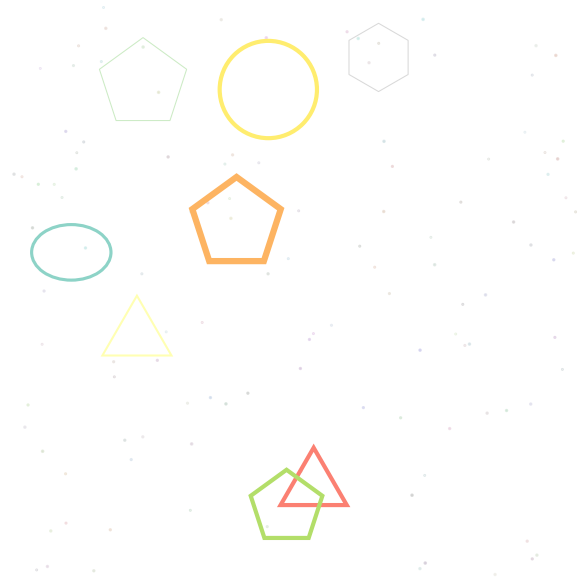[{"shape": "oval", "thickness": 1.5, "radius": 0.34, "center": [0.123, 0.562]}, {"shape": "triangle", "thickness": 1, "radius": 0.35, "center": [0.237, 0.418]}, {"shape": "triangle", "thickness": 2, "radius": 0.33, "center": [0.543, 0.158]}, {"shape": "pentagon", "thickness": 3, "radius": 0.4, "center": [0.41, 0.612]}, {"shape": "pentagon", "thickness": 2, "radius": 0.33, "center": [0.496, 0.12]}, {"shape": "hexagon", "thickness": 0.5, "radius": 0.3, "center": [0.656, 0.9]}, {"shape": "pentagon", "thickness": 0.5, "radius": 0.4, "center": [0.248, 0.855]}, {"shape": "circle", "thickness": 2, "radius": 0.42, "center": [0.465, 0.844]}]